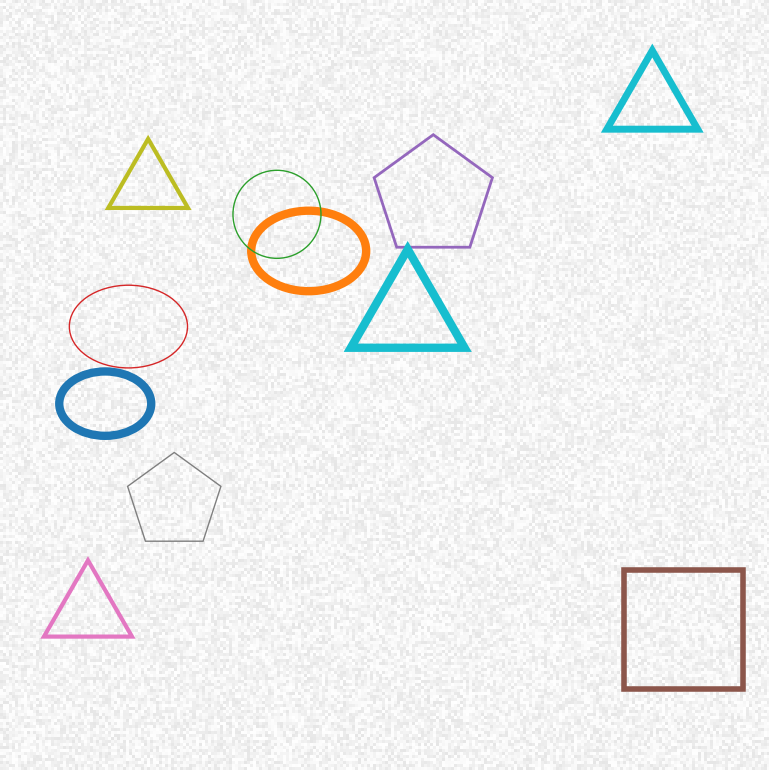[{"shape": "oval", "thickness": 3, "radius": 0.3, "center": [0.137, 0.476]}, {"shape": "oval", "thickness": 3, "radius": 0.37, "center": [0.401, 0.674]}, {"shape": "circle", "thickness": 0.5, "radius": 0.29, "center": [0.36, 0.722]}, {"shape": "oval", "thickness": 0.5, "radius": 0.38, "center": [0.167, 0.576]}, {"shape": "pentagon", "thickness": 1, "radius": 0.4, "center": [0.563, 0.744]}, {"shape": "square", "thickness": 2, "radius": 0.38, "center": [0.888, 0.182]}, {"shape": "triangle", "thickness": 1.5, "radius": 0.33, "center": [0.114, 0.206]}, {"shape": "pentagon", "thickness": 0.5, "radius": 0.32, "center": [0.226, 0.349]}, {"shape": "triangle", "thickness": 1.5, "radius": 0.3, "center": [0.192, 0.76]}, {"shape": "triangle", "thickness": 3, "radius": 0.43, "center": [0.529, 0.591]}, {"shape": "triangle", "thickness": 2.5, "radius": 0.34, "center": [0.847, 0.866]}]